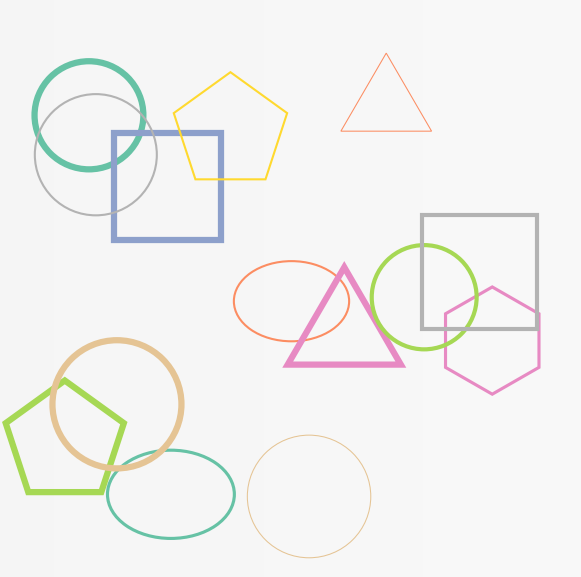[{"shape": "oval", "thickness": 1.5, "radius": 0.55, "center": [0.294, 0.143]}, {"shape": "circle", "thickness": 3, "radius": 0.47, "center": [0.153, 0.8]}, {"shape": "oval", "thickness": 1, "radius": 0.5, "center": [0.502, 0.478]}, {"shape": "triangle", "thickness": 0.5, "radius": 0.45, "center": [0.664, 0.817]}, {"shape": "square", "thickness": 3, "radius": 0.46, "center": [0.288, 0.676]}, {"shape": "hexagon", "thickness": 1.5, "radius": 0.46, "center": [0.847, 0.409]}, {"shape": "triangle", "thickness": 3, "radius": 0.56, "center": [0.592, 0.424]}, {"shape": "pentagon", "thickness": 3, "radius": 0.53, "center": [0.111, 0.233]}, {"shape": "circle", "thickness": 2, "radius": 0.45, "center": [0.73, 0.484]}, {"shape": "pentagon", "thickness": 1, "radius": 0.51, "center": [0.396, 0.772]}, {"shape": "circle", "thickness": 0.5, "radius": 0.53, "center": [0.532, 0.139]}, {"shape": "circle", "thickness": 3, "radius": 0.55, "center": [0.201, 0.299]}, {"shape": "circle", "thickness": 1, "radius": 0.52, "center": [0.165, 0.731]}, {"shape": "square", "thickness": 2, "radius": 0.49, "center": [0.825, 0.528]}]